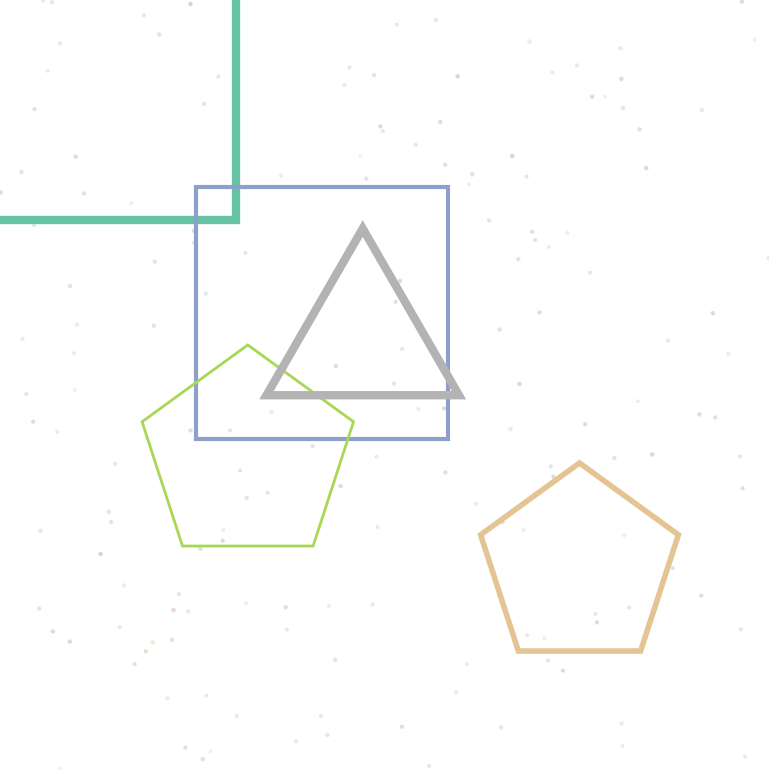[{"shape": "square", "thickness": 3, "radius": 0.81, "center": [0.144, 0.878]}, {"shape": "square", "thickness": 1.5, "radius": 0.82, "center": [0.419, 0.594]}, {"shape": "pentagon", "thickness": 1, "radius": 0.72, "center": [0.322, 0.408]}, {"shape": "pentagon", "thickness": 2, "radius": 0.68, "center": [0.753, 0.264]}, {"shape": "triangle", "thickness": 3, "radius": 0.72, "center": [0.471, 0.559]}]